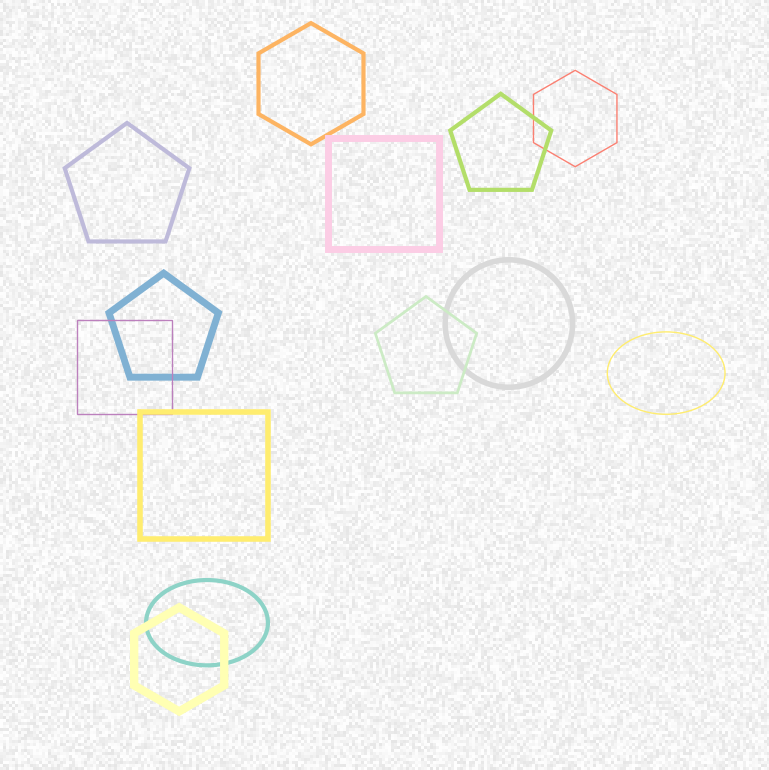[{"shape": "oval", "thickness": 1.5, "radius": 0.4, "center": [0.269, 0.191]}, {"shape": "hexagon", "thickness": 3, "radius": 0.34, "center": [0.233, 0.144]}, {"shape": "pentagon", "thickness": 1.5, "radius": 0.43, "center": [0.165, 0.755]}, {"shape": "hexagon", "thickness": 0.5, "radius": 0.31, "center": [0.747, 0.846]}, {"shape": "pentagon", "thickness": 2.5, "radius": 0.37, "center": [0.213, 0.571]}, {"shape": "hexagon", "thickness": 1.5, "radius": 0.39, "center": [0.404, 0.891]}, {"shape": "pentagon", "thickness": 1.5, "radius": 0.34, "center": [0.65, 0.809]}, {"shape": "square", "thickness": 2.5, "radius": 0.36, "center": [0.498, 0.749]}, {"shape": "circle", "thickness": 2, "radius": 0.41, "center": [0.661, 0.58]}, {"shape": "square", "thickness": 0.5, "radius": 0.31, "center": [0.162, 0.523]}, {"shape": "pentagon", "thickness": 1, "radius": 0.35, "center": [0.553, 0.546]}, {"shape": "oval", "thickness": 0.5, "radius": 0.38, "center": [0.865, 0.515]}, {"shape": "square", "thickness": 2, "radius": 0.42, "center": [0.265, 0.383]}]